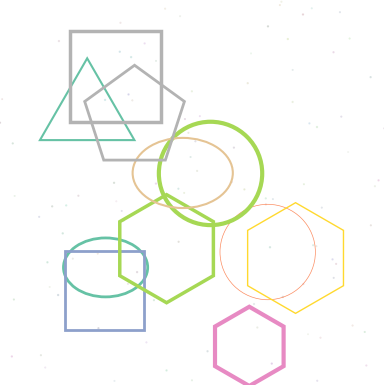[{"shape": "oval", "thickness": 2, "radius": 0.55, "center": [0.274, 0.305]}, {"shape": "triangle", "thickness": 1.5, "radius": 0.71, "center": [0.226, 0.707]}, {"shape": "circle", "thickness": 0.5, "radius": 0.62, "center": [0.695, 0.345]}, {"shape": "square", "thickness": 2, "radius": 0.51, "center": [0.272, 0.246]}, {"shape": "hexagon", "thickness": 3, "radius": 0.51, "center": [0.648, 0.1]}, {"shape": "hexagon", "thickness": 2.5, "radius": 0.7, "center": [0.433, 0.354]}, {"shape": "circle", "thickness": 3, "radius": 0.67, "center": [0.547, 0.55]}, {"shape": "hexagon", "thickness": 1, "radius": 0.72, "center": [0.768, 0.33]}, {"shape": "oval", "thickness": 1.5, "radius": 0.65, "center": [0.475, 0.551]}, {"shape": "square", "thickness": 2.5, "radius": 0.59, "center": [0.3, 0.801]}, {"shape": "pentagon", "thickness": 2, "radius": 0.68, "center": [0.349, 0.694]}]